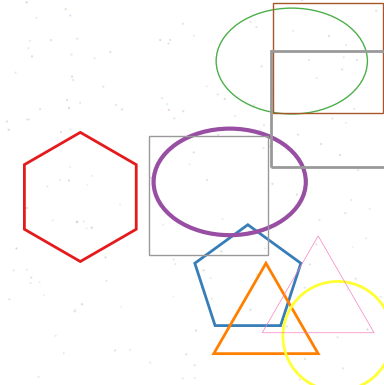[{"shape": "hexagon", "thickness": 2, "radius": 0.84, "center": [0.209, 0.488]}, {"shape": "pentagon", "thickness": 2, "radius": 0.72, "center": [0.644, 0.271]}, {"shape": "oval", "thickness": 1, "radius": 0.98, "center": [0.758, 0.841]}, {"shape": "oval", "thickness": 3, "radius": 0.99, "center": [0.597, 0.528]}, {"shape": "triangle", "thickness": 2, "radius": 0.78, "center": [0.691, 0.16]}, {"shape": "circle", "thickness": 2, "radius": 0.71, "center": [0.877, 0.127]}, {"shape": "square", "thickness": 1, "radius": 0.71, "center": [0.852, 0.849]}, {"shape": "triangle", "thickness": 0.5, "radius": 0.84, "center": [0.826, 0.22]}, {"shape": "square", "thickness": 2, "radius": 0.76, "center": [0.855, 0.717]}, {"shape": "square", "thickness": 1, "radius": 0.77, "center": [0.541, 0.493]}]